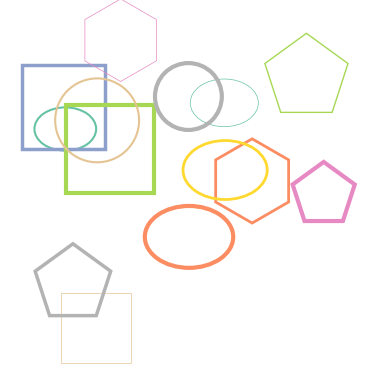[{"shape": "oval", "thickness": 0.5, "radius": 0.44, "center": [0.583, 0.733]}, {"shape": "oval", "thickness": 1.5, "radius": 0.4, "center": [0.17, 0.665]}, {"shape": "oval", "thickness": 3, "radius": 0.57, "center": [0.491, 0.385]}, {"shape": "hexagon", "thickness": 2, "radius": 0.55, "center": [0.655, 0.53]}, {"shape": "square", "thickness": 2.5, "radius": 0.54, "center": [0.164, 0.722]}, {"shape": "pentagon", "thickness": 3, "radius": 0.42, "center": [0.841, 0.495]}, {"shape": "hexagon", "thickness": 0.5, "radius": 0.54, "center": [0.313, 0.896]}, {"shape": "pentagon", "thickness": 1, "radius": 0.57, "center": [0.796, 0.8]}, {"shape": "square", "thickness": 3, "radius": 0.57, "center": [0.285, 0.614]}, {"shape": "oval", "thickness": 2, "radius": 0.55, "center": [0.585, 0.558]}, {"shape": "square", "thickness": 0.5, "radius": 0.46, "center": [0.249, 0.148]}, {"shape": "circle", "thickness": 1.5, "radius": 0.54, "center": [0.252, 0.687]}, {"shape": "pentagon", "thickness": 2.5, "radius": 0.52, "center": [0.189, 0.264]}, {"shape": "circle", "thickness": 3, "radius": 0.43, "center": [0.489, 0.749]}]